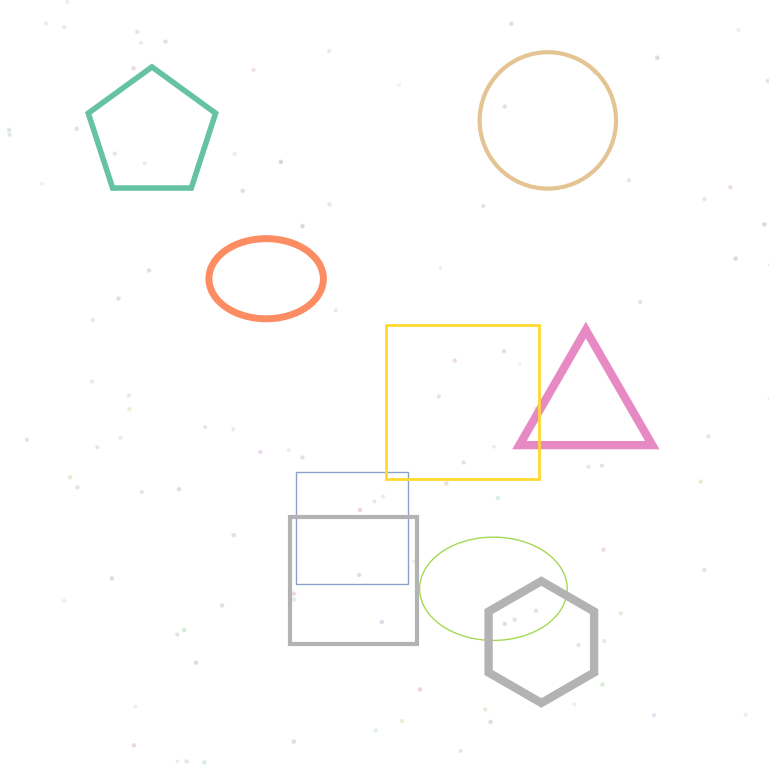[{"shape": "pentagon", "thickness": 2, "radius": 0.43, "center": [0.197, 0.826]}, {"shape": "oval", "thickness": 2.5, "radius": 0.37, "center": [0.346, 0.638]}, {"shape": "square", "thickness": 0.5, "radius": 0.36, "center": [0.458, 0.315]}, {"shape": "triangle", "thickness": 3, "radius": 0.5, "center": [0.761, 0.472]}, {"shape": "oval", "thickness": 0.5, "radius": 0.48, "center": [0.641, 0.235]}, {"shape": "square", "thickness": 1, "radius": 0.5, "center": [0.6, 0.478]}, {"shape": "circle", "thickness": 1.5, "radius": 0.44, "center": [0.711, 0.844]}, {"shape": "hexagon", "thickness": 3, "radius": 0.4, "center": [0.703, 0.166]}, {"shape": "square", "thickness": 1.5, "radius": 0.41, "center": [0.459, 0.246]}]